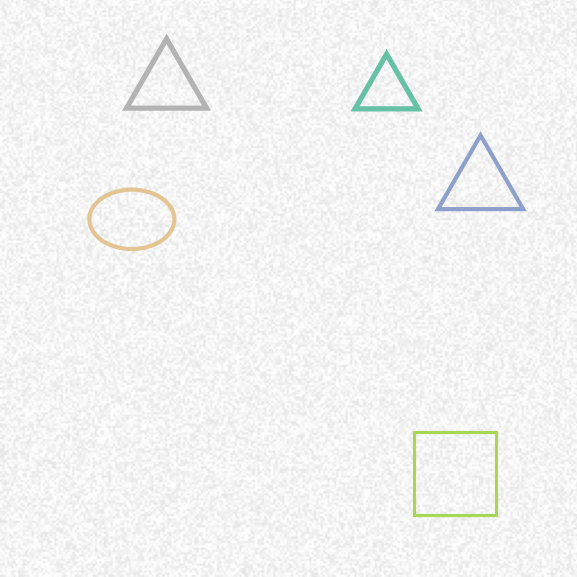[{"shape": "triangle", "thickness": 2.5, "radius": 0.32, "center": [0.669, 0.842]}, {"shape": "triangle", "thickness": 2, "radius": 0.43, "center": [0.832, 0.68]}, {"shape": "square", "thickness": 1.5, "radius": 0.36, "center": [0.788, 0.179]}, {"shape": "oval", "thickness": 2, "radius": 0.37, "center": [0.228, 0.619]}, {"shape": "triangle", "thickness": 2.5, "radius": 0.4, "center": [0.288, 0.852]}]